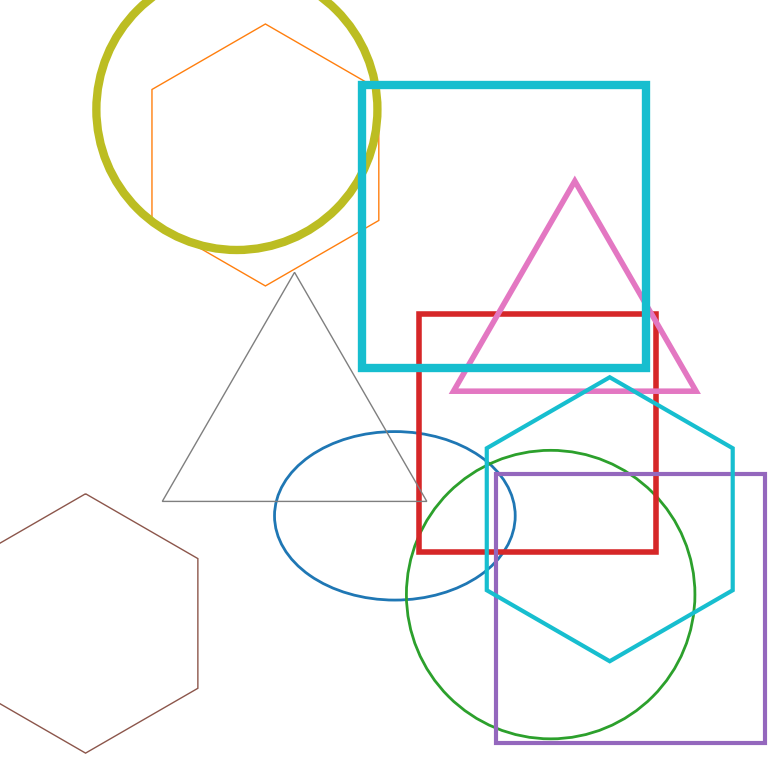[{"shape": "oval", "thickness": 1, "radius": 0.78, "center": [0.513, 0.33]}, {"shape": "hexagon", "thickness": 0.5, "radius": 0.85, "center": [0.345, 0.799]}, {"shape": "circle", "thickness": 1, "radius": 0.94, "center": [0.715, 0.228]}, {"shape": "square", "thickness": 2, "radius": 0.77, "center": [0.698, 0.438]}, {"shape": "square", "thickness": 1.5, "radius": 0.87, "center": [0.818, 0.209]}, {"shape": "hexagon", "thickness": 0.5, "radius": 0.84, "center": [0.111, 0.19]}, {"shape": "triangle", "thickness": 2, "radius": 0.91, "center": [0.747, 0.583]}, {"shape": "triangle", "thickness": 0.5, "radius": 0.99, "center": [0.383, 0.448]}, {"shape": "circle", "thickness": 3, "radius": 0.91, "center": [0.308, 0.858]}, {"shape": "hexagon", "thickness": 1.5, "radius": 0.92, "center": [0.792, 0.326]}, {"shape": "square", "thickness": 3, "radius": 0.92, "center": [0.655, 0.706]}]